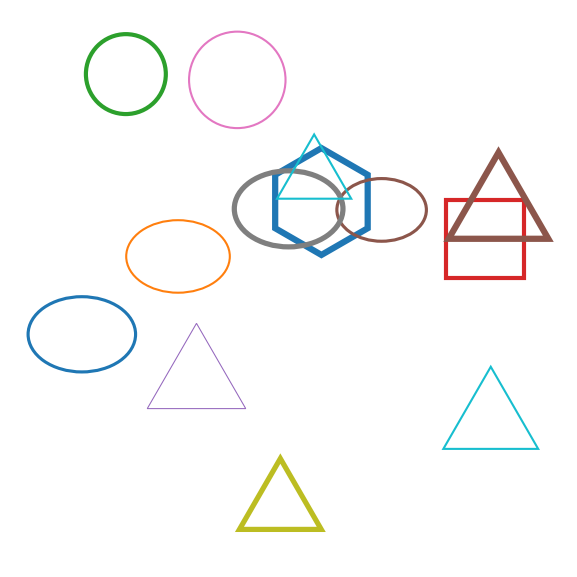[{"shape": "oval", "thickness": 1.5, "radius": 0.47, "center": [0.142, 0.42]}, {"shape": "hexagon", "thickness": 3, "radius": 0.46, "center": [0.557, 0.65]}, {"shape": "oval", "thickness": 1, "radius": 0.45, "center": [0.308, 0.555]}, {"shape": "circle", "thickness": 2, "radius": 0.35, "center": [0.218, 0.871]}, {"shape": "square", "thickness": 2, "radius": 0.34, "center": [0.84, 0.584]}, {"shape": "triangle", "thickness": 0.5, "radius": 0.49, "center": [0.34, 0.341]}, {"shape": "oval", "thickness": 1.5, "radius": 0.39, "center": [0.661, 0.636]}, {"shape": "triangle", "thickness": 3, "radius": 0.5, "center": [0.863, 0.635]}, {"shape": "circle", "thickness": 1, "radius": 0.42, "center": [0.411, 0.861]}, {"shape": "oval", "thickness": 2.5, "radius": 0.47, "center": [0.5, 0.638]}, {"shape": "triangle", "thickness": 2.5, "radius": 0.41, "center": [0.485, 0.123]}, {"shape": "triangle", "thickness": 1, "radius": 0.47, "center": [0.85, 0.269]}, {"shape": "triangle", "thickness": 1, "radius": 0.37, "center": [0.544, 0.692]}]